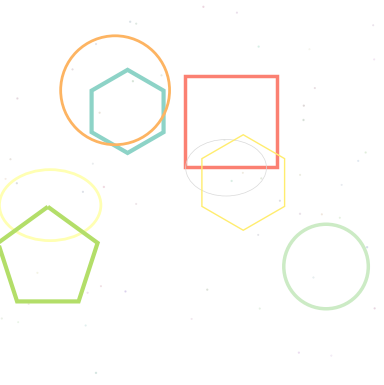[{"shape": "hexagon", "thickness": 3, "radius": 0.54, "center": [0.331, 0.711]}, {"shape": "oval", "thickness": 2, "radius": 0.66, "center": [0.13, 0.467]}, {"shape": "square", "thickness": 2.5, "radius": 0.59, "center": [0.6, 0.685]}, {"shape": "circle", "thickness": 2, "radius": 0.71, "center": [0.299, 0.766]}, {"shape": "pentagon", "thickness": 3, "radius": 0.68, "center": [0.124, 0.327]}, {"shape": "oval", "thickness": 0.5, "radius": 0.52, "center": [0.587, 0.564]}, {"shape": "circle", "thickness": 2.5, "radius": 0.55, "center": [0.847, 0.308]}, {"shape": "hexagon", "thickness": 1, "radius": 0.62, "center": [0.632, 0.526]}]